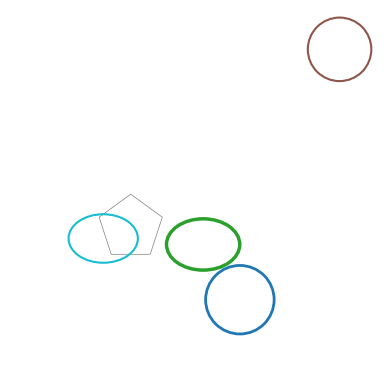[{"shape": "circle", "thickness": 2, "radius": 0.44, "center": [0.623, 0.222]}, {"shape": "oval", "thickness": 2.5, "radius": 0.48, "center": [0.528, 0.365]}, {"shape": "circle", "thickness": 1.5, "radius": 0.41, "center": [0.882, 0.872]}, {"shape": "pentagon", "thickness": 0.5, "radius": 0.43, "center": [0.34, 0.409]}, {"shape": "oval", "thickness": 1.5, "radius": 0.45, "center": [0.268, 0.381]}]